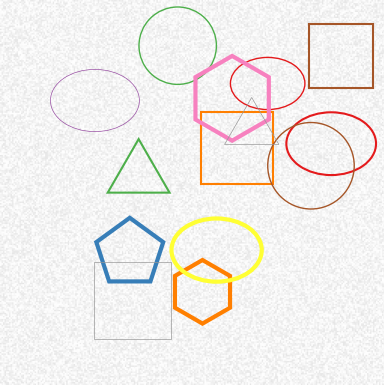[{"shape": "oval", "thickness": 1, "radius": 0.48, "center": [0.695, 0.783]}, {"shape": "oval", "thickness": 1.5, "radius": 0.58, "center": [0.86, 0.627]}, {"shape": "pentagon", "thickness": 3, "radius": 0.46, "center": [0.337, 0.343]}, {"shape": "triangle", "thickness": 1.5, "radius": 0.46, "center": [0.36, 0.546]}, {"shape": "circle", "thickness": 1, "radius": 0.5, "center": [0.462, 0.881]}, {"shape": "oval", "thickness": 0.5, "radius": 0.58, "center": [0.247, 0.739]}, {"shape": "square", "thickness": 1.5, "radius": 0.47, "center": [0.615, 0.616]}, {"shape": "hexagon", "thickness": 3, "radius": 0.41, "center": [0.526, 0.242]}, {"shape": "oval", "thickness": 3, "radius": 0.59, "center": [0.563, 0.35]}, {"shape": "square", "thickness": 1.5, "radius": 0.42, "center": [0.885, 0.856]}, {"shape": "circle", "thickness": 1, "radius": 0.56, "center": [0.808, 0.569]}, {"shape": "hexagon", "thickness": 3, "radius": 0.55, "center": [0.603, 0.745]}, {"shape": "square", "thickness": 0.5, "radius": 0.5, "center": [0.343, 0.22]}, {"shape": "triangle", "thickness": 0.5, "radius": 0.41, "center": [0.654, 0.665]}]